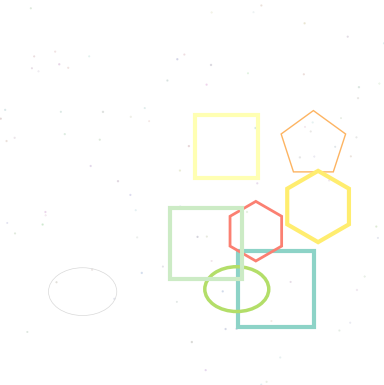[{"shape": "square", "thickness": 3, "radius": 0.5, "center": [0.717, 0.249]}, {"shape": "square", "thickness": 3, "radius": 0.41, "center": [0.588, 0.619]}, {"shape": "hexagon", "thickness": 2, "radius": 0.39, "center": [0.665, 0.4]}, {"shape": "pentagon", "thickness": 1, "radius": 0.44, "center": [0.814, 0.625]}, {"shape": "oval", "thickness": 2.5, "radius": 0.42, "center": [0.615, 0.249]}, {"shape": "oval", "thickness": 0.5, "radius": 0.44, "center": [0.215, 0.243]}, {"shape": "square", "thickness": 3, "radius": 0.47, "center": [0.535, 0.368]}, {"shape": "hexagon", "thickness": 3, "radius": 0.46, "center": [0.826, 0.464]}]